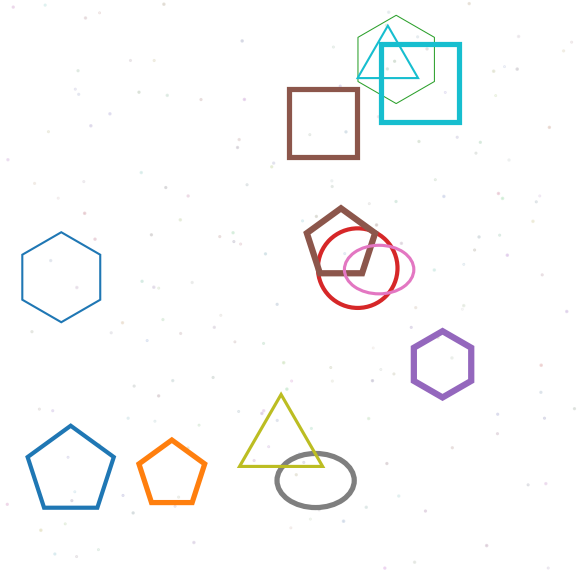[{"shape": "hexagon", "thickness": 1, "radius": 0.39, "center": [0.106, 0.519]}, {"shape": "pentagon", "thickness": 2, "radius": 0.39, "center": [0.122, 0.183]}, {"shape": "pentagon", "thickness": 2.5, "radius": 0.3, "center": [0.298, 0.177]}, {"shape": "hexagon", "thickness": 0.5, "radius": 0.38, "center": [0.686, 0.896]}, {"shape": "circle", "thickness": 2, "radius": 0.34, "center": [0.619, 0.535]}, {"shape": "hexagon", "thickness": 3, "radius": 0.29, "center": [0.766, 0.368]}, {"shape": "pentagon", "thickness": 3, "radius": 0.31, "center": [0.59, 0.576]}, {"shape": "square", "thickness": 2.5, "radius": 0.3, "center": [0.56, 0.787]}, {"shape": "oval", "thickness": 1.5, "radius": 0.3, "center": [0.656, 0.532]}, {"shape": "oval", "thickness": 2.5, "radius": 0.33, "center": [0.547, 0.167]}, {"shape": "triangle", "thickness": 1.5, "radius": 0.42, "center": [0.487, 0.233]}, {"shape": "square", "thickness": 2.5, "radius": 0.34, "center": [0.727, 0.855]}, {"shape": "triangle", "thickness": 1, "radius": 0.3, "center": [0.672, 0.894]}]